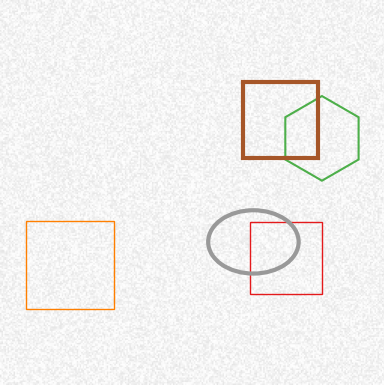[{"shape": "square", "thickness": 1, "radius": 0.47, "center": [0.743, 0.33]}, {"shape": "hexagon", "thickness": 1.5, "radius": 0.55, "center": [0.836, 0.641]}, {"shape": "square", "thickness": 1, "radius": 0.57, "center": [0.182, 0.311]}, {"shape": "square", "thickness": 3, "radius": 0.49, "center": [0.729, 0.689]}, {"shape": "oval", "thickness": 3, "radius": 0.59, "center": [0.658, 0.372]}]